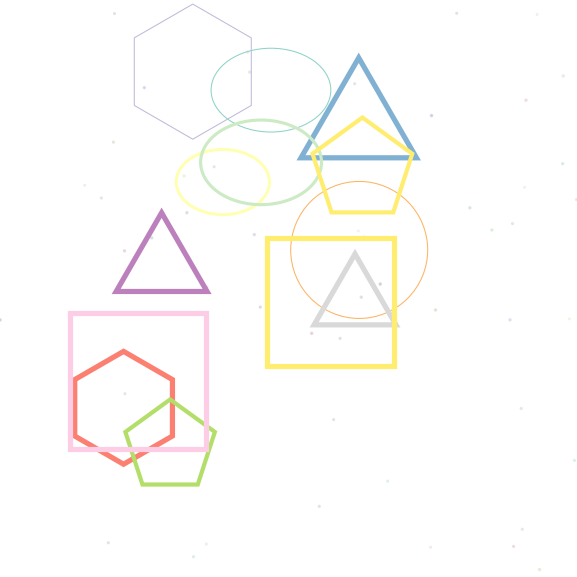[{"shape": "oval", "thickness": 0.5, "radius": 0.52, "center": [0.469, 0.843]}, {"shape": "oval", "thickness": 1.5, "radius": 0.4, "center": [0.386, 0.684]}, {"shape": "hexagon", "thickness": 0.5, "radius": 0.58, "center": [0.334, 0.875]}, {"shape": "hexagon", "thickness": 2.5, "radius": 0.49, "center": [0.214, 0.293]}, {"shape": "triangle", "thickness": 2.5, "radius": 0.58, "center": [0.621, 0.784]}, {"shape": "circle", "thickness": 0.5, "radius": 0.59, "center": [0.622, 0.566]}, {"shape": "pentagon", "thickness": 2, "radius": 0.41, "center": [0.295, 0.226]}, {"shape": "square", "thickness": 2.5, "radius": 0.59, "center": [0.239, 0.34]}, {"shape": "triangle", "thickness": 2.5, "radius": 0.41, "center": [0.615, 0.478]}, {"shape": "triangle", "thickness": 2.5, "radius": 0.45, "center": [0.28, 0.54]}, {"shape": "oval", "thickness": 1.5, "radius": 0.52, "center": [0.452, 0.718]}, {"shape": "pentagon", "thickness": 2, "radius": 0.45, "center": [0.628, 0.705]}, {"shape": "square", "thickness": 2.5, "radius": 0.55, "center": [0.572, 0.477]}]